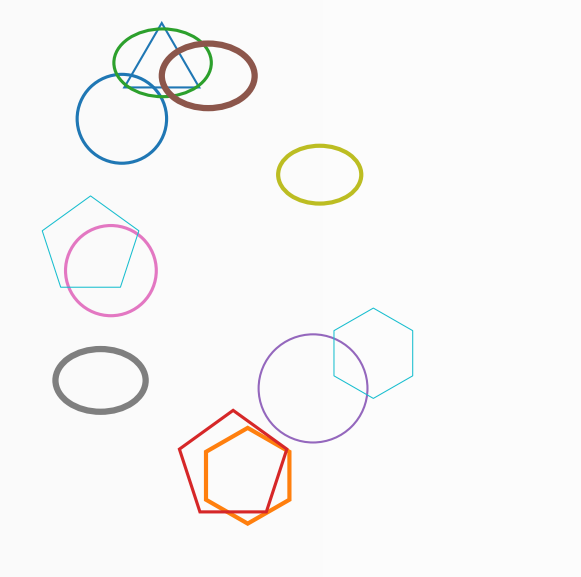[{"shape": "triangle", "thickness": 1, "radius": 0.37, "center": [0.278, 0.885]}, {"shape": "circle", "thickness": 1.5, "radius": 0.38, "center": [0.21, 0.793]}, {"shape": "hexagon", "thickness": 2, "radius": 0.41, "center": [0.426, 0.175]}, {"shape": "oval", "thickness": 1.5, "radius": 0.42, "center": [0.28, 0.89]}, {"shape": "pentagon", "thickness": 1.5, "radius": 0.49, "center": [0.401, 0.191]}, {"shape": "circle", "thickness": 1, "radius": 0.47, "center": [0.539, 0.327]}, {"shape": "oval", "thickness": 3, "radius": 0.4, "center": [0.358, 0.868]}, {"shape": "circle", "thickness": 1.5, "radius": 0.39, "center": [0.191, 0.531]}, {"shape": "oval", "thickness": 3, "radius": 0.39, "center": [0.173, 0.34]}, {"shape": "oval", "thickness": 2, "radius": 0.36, "center": [0.55, 0.697]}, {"shape": "pentagon", "thickness": 0.5, "radius": 0.44, "center": [0.156, 0.572]}, {"shape": "hexagon", "thickness": 0.5, "radius": 0.39, "center": [0.642, 0.387]}]